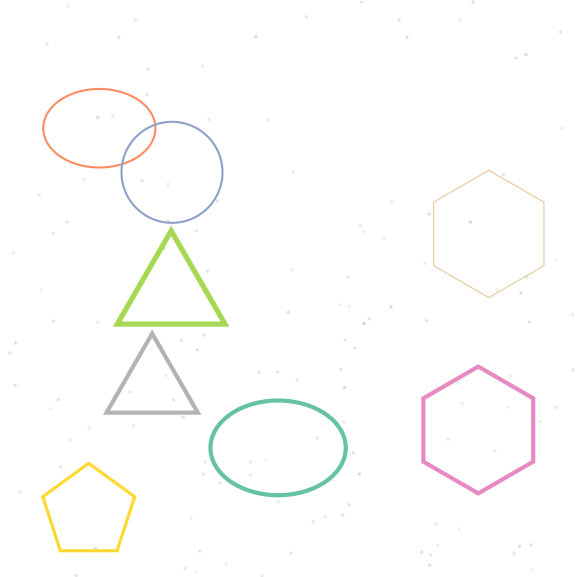[{"shape": "oval", "thickness": 2, "radius": 0.59, "center": [0.482, 0.224]}, {"shape": "oval", "thickness": 1, "radius": 0.49, "center": [0.172, 0.777]}, {"shape": "circle", "thickness": 1, "radius": 0.44, "center": [0.298, 0.701]}, {"shape": "hexagon", "thickness": 2, "radius": 0.55, "center": [0.828, 0.255]}, {"shape": "triangle", "thickness": 2.5, "radius": 0.54, "center": [0.296, 0.492]}, {"shape": "pentagon", "thickness": 1.5, "radius": 0.42, "center": [0.154, 0.113]}, {"shape": "hexagon", "thickness": 0.5, "radius": 0.55, "center": [0.846, 0.594]}, {"shape": "triangle", "thickness": 2, "radius": 0.46, "center": [0.263, 0.33]}]